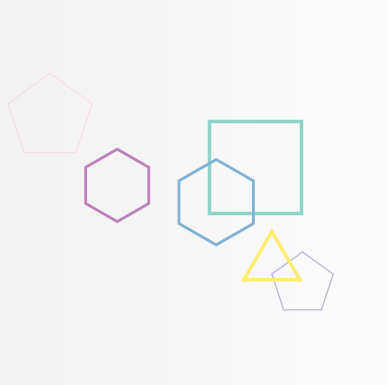[{"shape": "square", "thickness": 2.5, "radius": 0.6, "center": [0.658, 0.565]}, {"shape": "pentagon", "thickness": 1, "radius": 0.42, "center": [0.781, 0.262]}, {"shape": "hexagon", "thickness": 2, "radius": 0.55, "center": [0.558, 0.475]}, {"shape": "pentagon", "thickness": 0.5, "radius": 0.57, "center": [0.129, 0.696]}, {"shape": "hexagon", "thickness": 2, "radius": 0.47, "center": [0.303, 0.518]}, {"shape": "triangle", "thickness": 2.5, "radius": 0.42, "center": [0.702, 0.315]}]